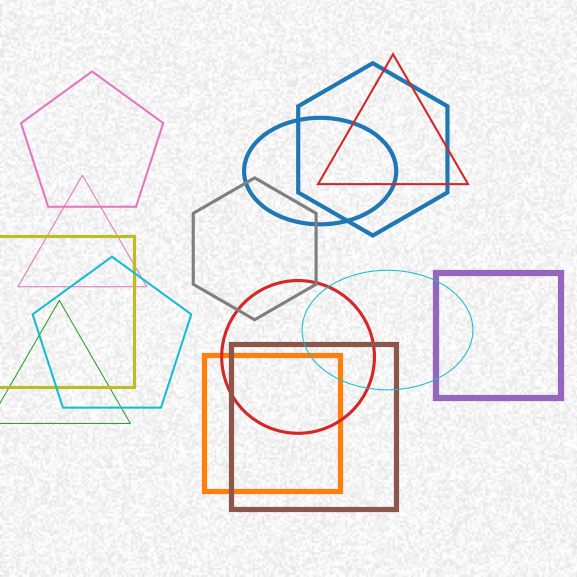[{"shape": "oval", "thickness": 2, "radius": 0.66, "center": [0.554, 0.703]}, {"shape": "hexagon", "thickness": 2, "radius": 0.75, "center": [0.646, 0.74]}, {"shape": "square", "thickness": 2.5, "radius": 0.59, "center": [0.471, 0.266]}, {"shape": "triangle", "thickness": 0.5, "radius": 0.71, "center": [0.103, 0.337]}, {"shape": "triangle", "thickness": 1, "radius": 0.75, "center": [0.681, 0.755]}, {"shape": "circle", "thickness": 1.5, "radius": 0.66, "center": [0.516, 0.381]}, {"shape": "square", "thickness": 3, "radius": 0.54, "center": [0.864, 0.419]}, {"shape": "square", "thickness": 2.5, "radius": 0.71, "center": [0.543, 0.261]}, {"shape": "pentagon", "thickness": 1, "radius": 0.65, "center": [0.16, 0.746]}, {"shape": "triangle", "thickness": 0.5, "radius": 0.64, "center": [0.143, 0.567]}, {"shape": "hexagon", "thickness": 1.5, "radius": 0.61, "center": [0.441, 0.568]}, {"shape": "square", "thickness": 1.5, "radius": 0.65, "center": [0.102, 0.46]}, {"shape": "oval", "thickness": 0.5, "radius": 0.74, "center": [0.671, 0.428]}, {"shape": "pentagon", "thickness": 1, "radius": 0.72, "center": [0.194, 0.41]}]